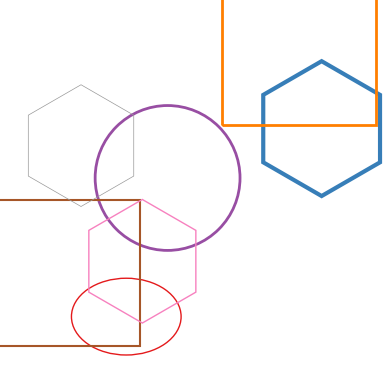[{"shape": "oval", "thickness": 1, "radius": 0.71, "center": [0.328, 0.178]}, {"shape": "hexagon", "thickness": 3, "radius": 0.88, "center": [0.835, 0.666]}, {"shape": "circle", "thickness": 2, "radius": 0.94, "center": [0.435, 0.538]}, {"shape": "square", "thickness": 2, "radius": 1.0, "center": [0.777, 0.875]}, {"shape": "square", "thickness": 1.5, "radius": 0.95, "center": [0.174, 0.29]}, {"shape": "hexagon", "thickness": 1, "radius": 0.8, "center": [0.37, 0.321]}, {"shape": "hexagon", "thickness": 0.5, "radius": 0.79, "center": [0.21, 0.622]}]